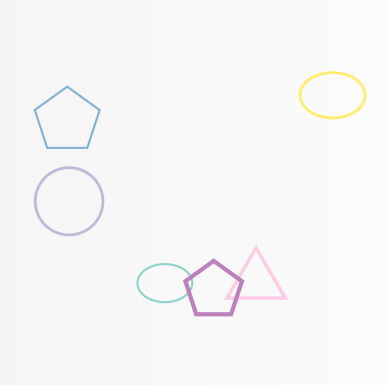[{"shape": "oval", "thickness": 1.5, "radius": 0.35, "center": [0.425, 0.265]}, {"shape": "circle", "thickness": 2, "radius": 0.44, "center": [0.178, 0.477]}, {"shape": "pentagon", "thickness": 1.5, "radius": 0.44, "center": [0.173, 0.687]}, {"shape": "triangle", "thickness": 2.5, "radius": 0.43, "center": [0.661, 0.269]}, {"shape": "pentagon", "thickness": 3, "radius": 0.38, "center": [0.551, 0.246]}, {"shape": "oval", "thickness": 2, "radius": 0.42, "center": [0.858, 0.753]}]